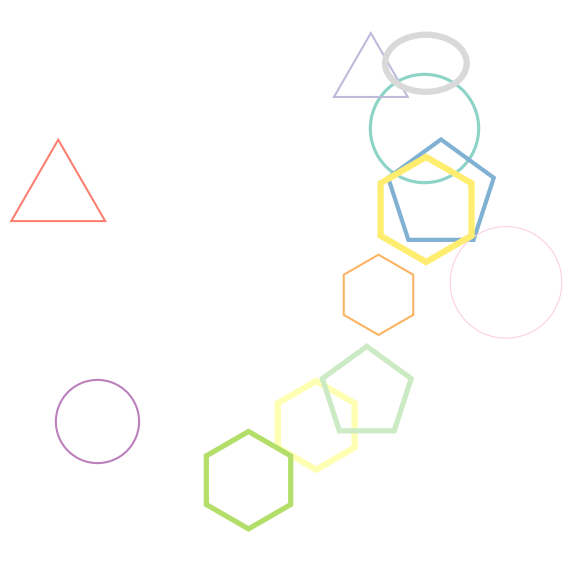[{"shape": "circle", "thickness": 1.5, "radius": 0.47, "center": [0.735, 0.777]}, {"shape": "hexagon", "thickness": 3, "radius": 0.38, "center": [0.548, 0.263]}, {"shape": "triangle", "thickness": 1, "radius": 0.37, "center": [0.642, 0.868]}, {"shape": "triangle", "thickness": 1, "radius": 0.47, "center": [0.101, 0.663]}, {"shape": "pentagon", "thickness": 2, "radius": 0.48, "center": [0.764, 0.662]}, {"shape": "hexagon", "thickness": 1, "radius": 0.35, "center": [0.655, 0.489]}, {"shape": "hexagon", "thickness": 2.5, "radius": 0.42, "center": [0.43, 0.168]}, {"shape": "circle", "thickness": 0.5, "radius": 0.48, "center": [0.876, 0.51]}, {"shape": "oval", "thickness": 3, "radius": 0.35, "center": [0.737, 0.89]}, {"shape": "circle", "thickness": 1, "radius": 0.36, "center": [0.169, 0.269]}, {"shape": "pentagon", "thickness": 2.5, "radius": 0.4, "center": [0.635, 0.319]}, {"shape": "hexagon", "thickness": 3, "radius": 0.45, "center": [0.738, 0.636]}]